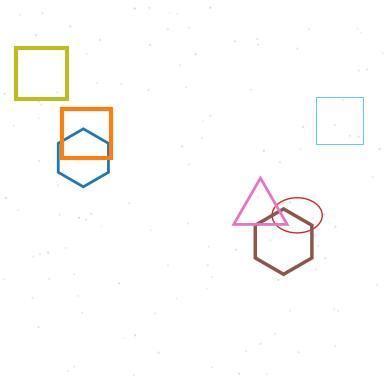[{"shape": "hexagon", "thickness": 2, "radius": 0.38, "center": [0.217, 0.59]}, {"shape": "square", "thickness": 3, "radius": 0.32, "center": [0.225, 0.652]}, {"shape": "oval", "thickness": 1, "radius": 0.33, "center": [0.772, 0.441]}, {"shape": "hexagon", "thickness": 2.5, "radius": 0.42, "center": [0.737, 0.372]}, {"shape": "triangle", "thickness": 2, "radius": 0.4, "center": [0.677, 0.457]}, {"shape": "square", "thickness": 3, "radius": 0.33, "center": [0.108, 0.809]}, {"shape": "square", "thickness": 0.5, "radius": 0.3, "center": [0.882, 0.686]}]